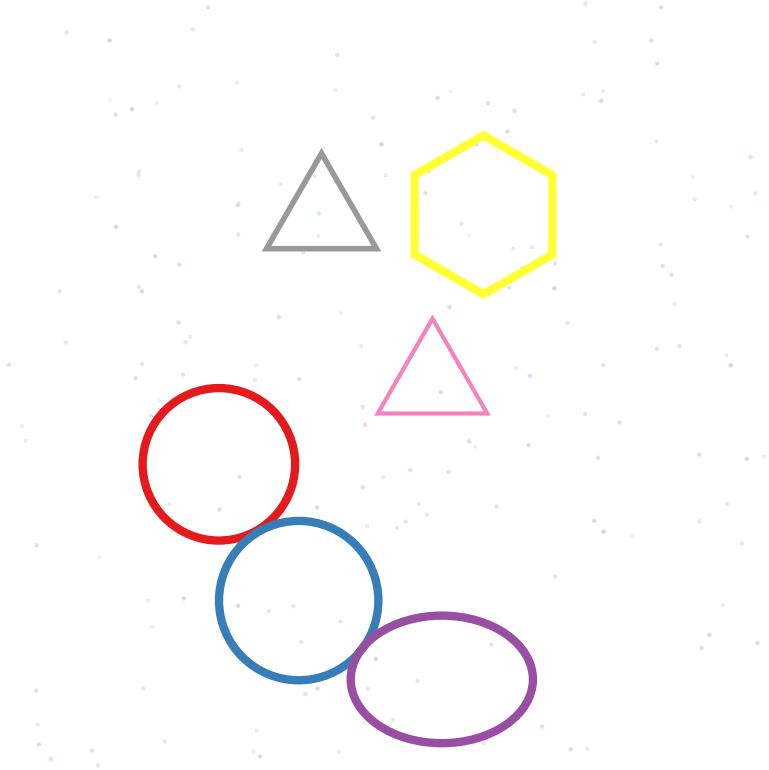[{"shape": "circle", "thickness": 3, "radius": 0.5, "center": [0.284, 0.397]}, {"shape": "circle", "thickness": 3, "radius": 0.52, "center": [0.388, 0.22]}, {"shape": "oval", "thickness": 3, "radius": 0.59, "center": [0.574, 0.118]}, {"shape": "hexagon", "thickness": 3, "radius": 0.52, "center": [0.628, 0.721]}, {"shape": "triangle", "thickness": 1.5, "radius": 0.41, "center": [0.562, 0.504]}, {"shape": "triangle", "thickness": 2, "radius": 0.41, "center": [0.418, 0.718]}]